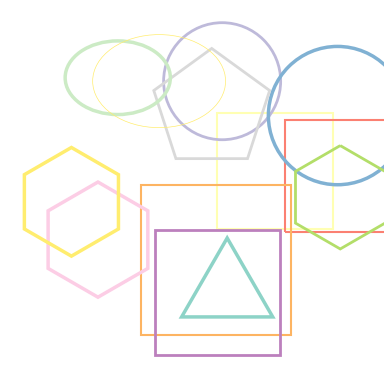[{"shape": "triangle", "thickness": 2.5, "radius": 0.68, "center": [0.59, 0.245]}, {"shape": "square", "thickness": 1.5, "radius": 0.75, "center": [0.714, 0.555]}, {"shape": "circle", "thickness": 2, "radius": 0.76, "center": [0.577, 0.789]}, {"shape": "square", "thickness": 1.5, "radius": 0.73, "center": [0.886, 0.543]}, {"shape": "circle", "thickness": 2.5, "radius": 0.9, "center": [0.877, 0.7]}, {"shape": "square", "thickness": 1.5, "radius": 0.97, "center": [0.561, 0.325]}, {"shape": "hexagon", "thickness": 2, "radius": 0.67, "center": [0.884, 0.488]}, {"shape": "hexagon", "thickness": 2.5, "radius": 0.75, "center": [0.254, 0.378]}, {"shape": "pentagon", "thickness": 2, "radius": 0.79, "center": [0.55, 0.716]}, {"shape": "square", "thickness": 2, "radius": 0.81, "center": [0.565, 0.241]}, {"shape": "oval", "thickness": 2.5, "radius": 0.68, "center": [0.306, 0.798]}, {"shape": "hexagon", "thickness": 2.5, "radius": 0.71, "center": [0.185, 0.476]}, {"shape": "oval", "thickness": 0.5, "radius": 0.86, "center": [0.413, 0.789]}]